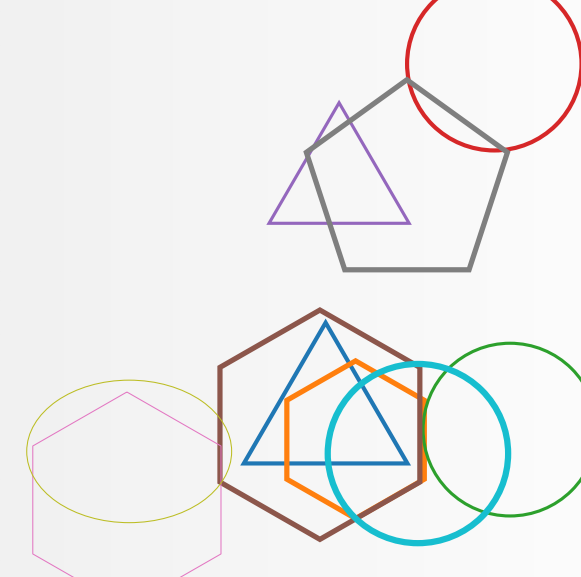[{"shape": "triangle", "thickness": 2, "radius": 0.81, "center": [0.56, 0.278]}, {"shape": "hexagon", "thickness": 2.5, "radius": 0.68, "center": [0.612, 0.238]}, {"shape": "circle", "thickness": 1.5, "radius": 0.75, "center": [0.877, 0.255]}, {"shape": "circle", "thickness": 2, "radius": 0.75, "center": [0.85, 0.889]}, {"shape": "triangle", "thickness": 1.5, "radius": 0.7, "center": [0.583, 0.682]}, {"shape": "hexagon", "thickness": 2.5, "radius": 0.99, "center": [0.55, 0.264]}, {"shape": "hexagon", "thickness": 0.5, "radius": 0.93, "center": [0.218, 0.133]}, {"shape": "pentagon", "thickness": 2.5, "radius": 0.91, "center": [0.7, 0.679]}, {"shape": "oval", "thickness": 0.5, "radius": 0.88, "center": [0.222, 0.217]}, {"shape": "circle", "thickness": 3, "radius": 0.78, "center": [0.719, 0.214]}]